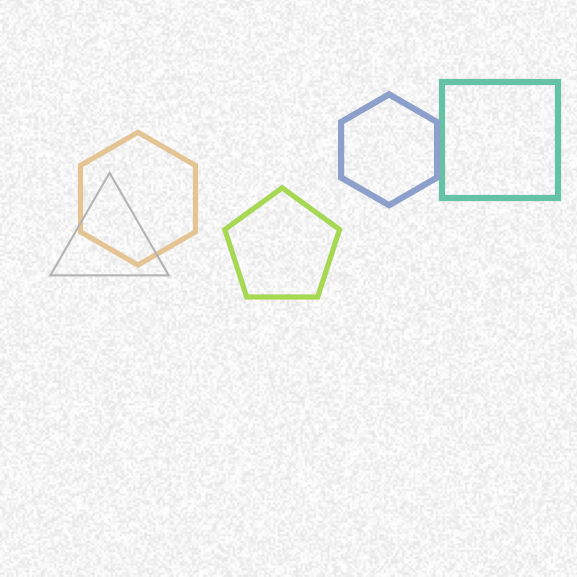[{"shape": "square", "thickness": 3, "radius": 0.5, "center": [0.867, 0.757]}, {"shape": "hexagon", "thickness": 3, "radius": 0.48, "center": [0.674, 0.74]}, {"shape": "pentagon", "thickness": 2.5, "radius": 0.52, "center": [0.489, 0.569]}, {"shape": "hexagon", "thickness": 2.5, "radius": 0.57, "center": [0.239, 0.655]}, {"shape": "triangle", "thickness": 1, "radius": 0.59, "center": [0.19, 0.581]}]